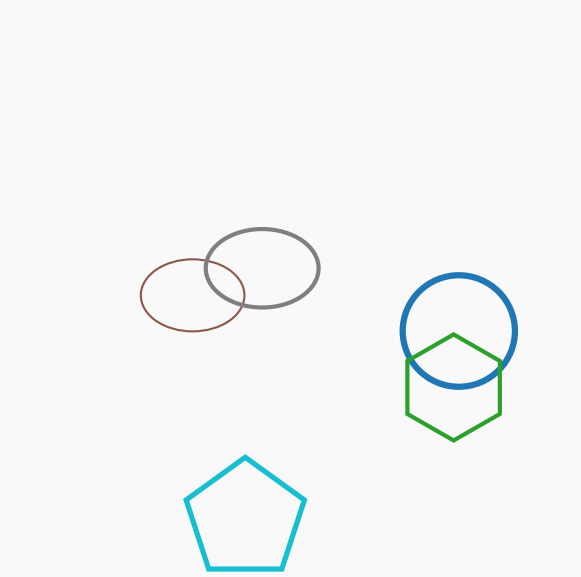[{"shape": "circle", "thickness": 3, "radius": 0.48, "center": [0.789, 0.426]}, {"shape": "hexagon", "thickness": 2, "radius": 0.46, "center": [0.78, 0.328]}, {"shape": "oval", "thickness": 1, "radius": 0.45, "center": [0.331, 0.488]}, {"shape": "oval", "thickness": 2, "radius": 0.49, "center": [0.451, 0.535]}, {"shape": "pentagon", "thickness": 2.5, "radius": 0.53, "center": [0.422, 0.1]}]